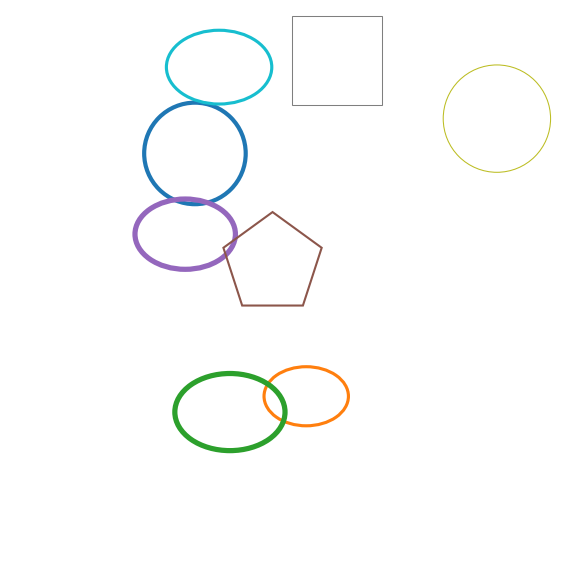[{"shape": "circle", "thickness": 2, "radius": 0.44, "center": [0.338, 0.733]}, {"shape": "oval", "thickness": 1.5, "radius": 0.37, "center": [0.53, 0.313]}, {"shape": "oval", "thickness": 2.5, "radius": 0.48, "center": [0.398, 0.286]}, {"shape": "oval", "thickness": 2.5, "radius": 0.43, "center": [0.321, 0.594]}, {"shape": "pentagon", "thickness": 1, "radius": 0.45, "center": [0.472, 0.542]}, {"shape": "square", "thickness": 0.5, "radius": 0.39, "center": [0.584, 0.894]}, {"shape": "circle", "thickness": 0.5, "radius": 0.46, "center": [0.86, 0.794]}, {"shape": "oval", "thickness": 1.5, "radius": 0.46, "center": [0.379, 0.883]}]